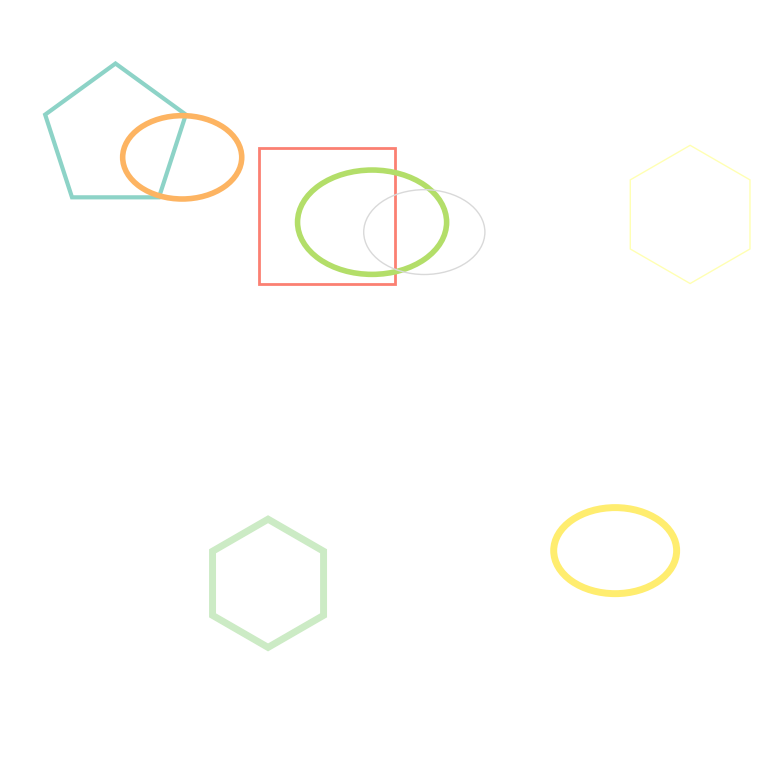[{"shape": "pentagon", "thickness": 1.5, "radius": 0.48, "center": [0.15, 0.821]}, {"shape": "hexagon", "thickness": 0.5, "radius": 0.45, "center": [0.896, 0.722]}, {"shape": "square", "thickness": 1, "radius": 0.44, "center": [0.425, 0.72]}, {"shape": "oval", "thickness": 2, "radius": 0.39, "center": [0.237, 0.796]}, {"shape": "oval", "thickness": 2, "radius": 0.48, "center": [0.483, 0.711]}, {"shape": "oval", "thickness": 0.5, "radius": 0.39, "center": [0.551, 0.699]}, {"shape": "hexagon", "thickness": 2.5, "radius": 0.42, "center": [0.348, 0.242]}, {"shape": "oval", "thickness": 2.5, "radius": 0.4, "center": [0.799, 0.285]}]